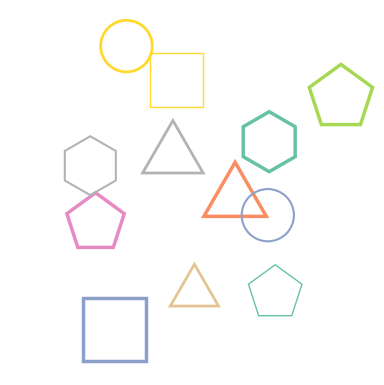[{"shape": "hexagon", "thickness": 2.5, "radius": 0.39, "center": [0.699, 0.632]}, {"shape": "pentagon", "thickness": 1, "radius": 0.37, "center": [0.715, 0.239]}, {"shape": "triangle", "thickness": 2.5, "radius": 0.47, "center": [0.611, 0.485]}, {"shape": "circle", "thickness": 1.5, "radius": 0.34, "center": [0.696, 0.441]}, {"shape": "square", "thickness": 2.5, "radius": 0.41, "center": [0.297, 0.145]}, {"shape": "pentagon", "thickness": 2.5, "radius": 0.39, "center": [0.248, 0.421]}, {"shape": "pentagon", "thickness": 2.5, "radius": 0.43, "center": [0.885, 0.746]}, {"shape": "circle", "thickness": 2, "radius": 0.34, "center": [0.329, 0.88]}, {"shape": "square", "thickness": 1, "radius": 0.35, "center": [0.459, 0.792]}, {"shape": "triangle", "thickness": 2, "radius": 0.36, "center": [0.505, 0.241]}, {"shape": "hexagon", "thickness": 1.5, "radius": 0.38, "center": [0.235, 0.57]}, {"shape": "triangle", "thickness": 2, "radius": 0.45, "center": [0.449, 0.596]}]